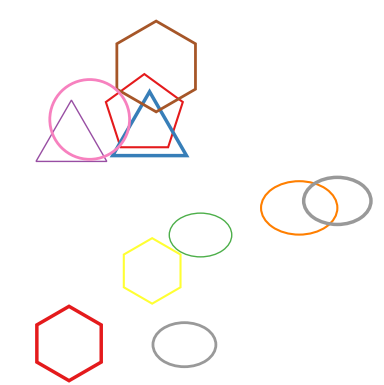[{"shape": "hexagon", "thickness": 2.5, "radius": 0.48, "center": [0.179, 0.108]}, {"shape": "pentagon", "thickness": 1.5, "radius": 0.53, "center": [0.375, 0.703]}, {"shape": "triangle", "thickness": 2.5, "radius": 0.55, "center": [0.389, 0.651]}, {"shape": "oval", "thickness": 1, "radius": 0.41, "center": [0.521, 0.39]}, {"shape": "triangle", "thickness": 1, "radius": 0.53, "center": [0.185, 0.634]}, {"shape": "oval", "thickness": 1.5, "radius": 0.5, "center": [0.777, 0.46]}, {"shape": "hexagon", "thickness": 1.5, "radius": 0.43, "center": [0.395, 0.296]}, {"shape": "hexagon", "thickness": 2, "radius": 0.59, "center": [0.406, 0.827]}, {"shape": "circle", "thickness": 2, "radius": 0.52, "center": [0.233, 0.69]}, {"shape": "oval", "thickness": 2, "radius": 0.41, "center": [0.479, 0.105]}, {"shape": "oval", "thickness": 2.5, "radius": 0.44, "center": [0.876, 0.478]}]